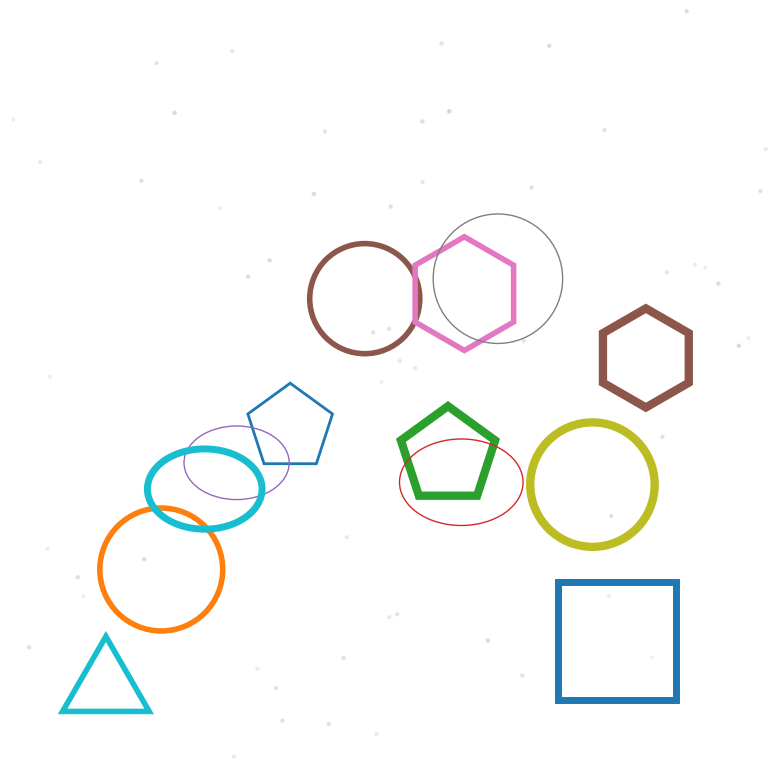[{"shape": "square", "thickness": 2.5, "radius": 0.38, "center": [0.801, 0.168]}, {"shape": "pentagon", "thickness": 1, "radius": 0.29, "center": [0.377, 0.445]}, {"shape": "circle", "thickness": 2, "radius": 0.4, "center": [0.209, 0.26]}, {"shape": "pentagon", "thickness": 3, "radius": 0.32, "center": [0.582, 0.408]}, {"shape": "oval", "thickness": 0.5, "radius": 0.4, "center": [0.599, 0.374]}, {"shape": "oval", "thickness": 0.5, "radius": 0.34, "center": [0.307, 0.399]}, {"shape": "circle", "thickness": 2, "radius": 0.36, "center": [0.474, 0.612]}, {"shape": "hexagon", "thickness": 3, "radius": 0.32, "center": [0.839, 0.535]}, {"shape": "hexagon", "thickness": 2, "radius": 0.37, "center": [0.603, 0.619]}, {"shape": "circle", "thickness": 0.5, "radius": 0.42, "center": [0.647, 0.638]}, {"shape": "circle", "thickness": 3, "radius": 0.4, "center": [0.769, 0.371]}, {"shape": "triangle", "thickness": 2, "radius": 0.32, "center": [0.138, 0.109]}, {"shape": "oval", "thickness": 2.5, "radius": 0.37, "center": [0.266, 0.365]}]